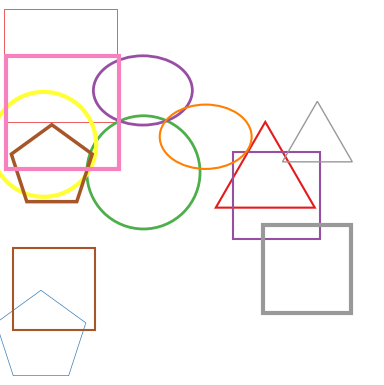[{"shape": "square", "thickness": 0.5, "radius": 0.74, "center": [0.157, 0.829]}, {"shape": "triangle", "thickness": 1.5, "radius": 0.74, "center": [0.689, 0.535]}, {"shape": "pentagon", "thickness": 0.5, "radius": 0.61, "center": [0.106, 0.124]}, {"shape": "circle", "thickness": 2, "radius": 0.74, "center": [0.373, 0.552]}, {"shape": "square", "thickness": 1.5, "radius": 0.57, "center": [0.718, 0.493]}, {"shape": "oval", "thickness": 2, "radius": 0.64, "center": [0.371, 0.765]}, {"shape": "oval", "thickness": 1.5, "radius": 0.6, "center": [0.534, 0.645]}, {"shape": "circle", "thickness": 3, "radius": 0.68, "center": [0.113, 0.625]}, {"shape": "pentagon", "thickness": 2.5, "radius": 0.55, "center": [0.135, 0.566]}, {"shape": "square", "thickness": 1.5, "radius": 0.53, "center": [0.141, 0.25]}, {"shape": "square", "thickness": 3, "radius": 0.74, "center": [0.163, 0.709]}, {"shape": "square", "thickness": 3, "radius": 0.57, "center": [0.797, 0.301]}, {"shape": "triangle", "thickness": 1, "radius": 0.52, "center": [0.824, 0.632]}]